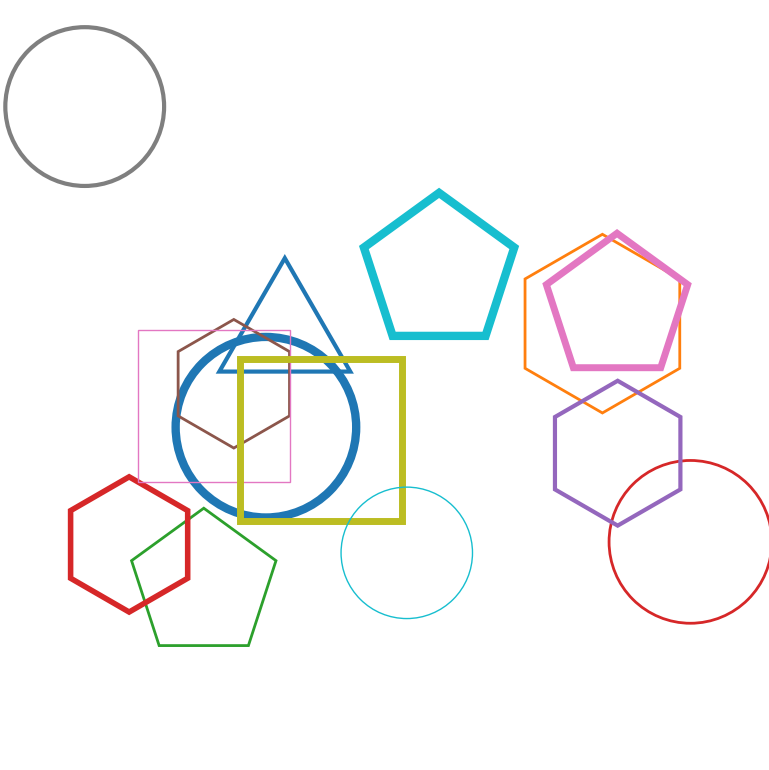[{"shape": "circle", "thickness": 3, "radius": 0.59, "center": [0.345, 0.445]}, {"shape": "triangle", "thickness": 1.5, "radius": 0.49, "center": [0.37, 0.567]}, {"shape": "hexagon", "thickness": 1, "radius": 0.58, "center": [0.782, 0.58]}, {"shape": "pentagon", "thickness": 1, "radius": 0.49, "center": [0.265, 0.241]}, {"shape": "hexagon", "thickness": 2, "radius": 0.44, "center": [0.168, 0.293]}, {"shape": "circle", "thickness": 1, "radius": 0.53, "center": [0.897, 0.296]}, {"shape": "hexagon", "thickness": 1.5, "radius": 0.47, "center": [0.802, 0.411]}, {"shape": "hexagon", "thickness": 1, "radius": 0.42, "center": [0.304, 0.502]}, {"shape": "pentagon", "thickness": 2.5, "radius": 0.48, "center": [0.801, 0.601]}, {"shape": "square", "thickness": 0.5, "radius": 0.49, "center": [0.278, 0.473]}, {"shape": "circle", "thickness": 1.5, "radius": 0.52, "center": [0.11, 0.862]}, {"shape": "square", "thickness": 2.5, "radius": 0.53, "center": [0.417, 0.429]}, {"shape": "circle", "thickness": 0.5, "radius": 0.43, "center": [0.528, 0.282]}, {"shape": "pentagon", "thickness": 3, "radius": 0.51, "center": [0.57, 0.647]}]